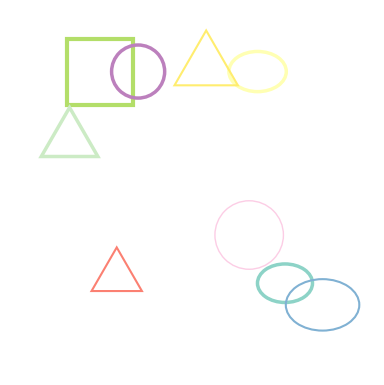[{"shape": "oval", "thickness": 2.5, "radius": 0.36, "center": [0.74, 0.264]}, {"shape": "oval", "thickness": 2.5, "radius": 0.37, "center": [0.669, 0.814]}, {"shape": "triangle", "thickness": 1.5, "radius": 0.38, "center": [0.303, 0.282]}, {"shape": "oval", "thickness": 1.5, "radius": 0.48, "center": [0.838, 0.208]}, {"shape": "square", "thickness": 3, "radius": 0.43, "center": [0.26, 0.813]}, {"shape": "circle", "thickness": 1, "radius": 0.44, "center": [0.647, 0.39]}, {"shape": "circle", "thickness": 2.5, "radius": 0.34, "center": [0.359, 0.814]}, {"shape": "triangle", "thickness": 2.5, "radius": 0.42, "center": [0.181, 0.636]}, {"shape": "triangle", "thickness": 1.5, "radius": 0.47, "center": [0.536, 0.826]}]